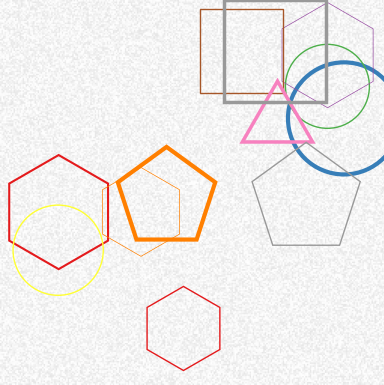[{"shape": "hexagon", "thickness": 1.5, "radius": 0.74, "center": [0.152, 0.449]}, {"shape": "hexagon", "thickness": 1, "radius": 0.55, "center": [0.477, 0.147]}, {"shape": "circle", "thickness": 3, "radius": 0.73, "center": [0.894, 0.692]}, {"shape": "circle", "thickness": 1, "radius": 0.55, "center": [0.85, 0.776]}, {"shape": "hexagon", "thickness": 0.5, "radius": 0.68, "center": [0.851, 0.857]}, {"shape": "pentagon", "thickness": 3, "radius": 0.66, "center": [0.433, 0.485]}, {"shape": "hexagon", "thickness": 0.5, "radius": 0.58, "center": [0.366, 0.45]}, {"shape": "circle", "thickness": 1, "radius": 0.59, "center": [0.151, 0.35]}, {"shape": "square", "thickness": 1, "radius": 0.54, "center": [0.627, 0.868]}, {"shape": "triangle", "thickness": 2.5, "radius": 0.53, "center": [0.721, 0.684]}, {"shape": "pentagon", "thickness": 1, "radius": 0.74, "center": [0.795, 0.483]}, {"shape": "square", "thickness": 2.5, "radius": 0.66, "center": [0.714, 0.868]}]